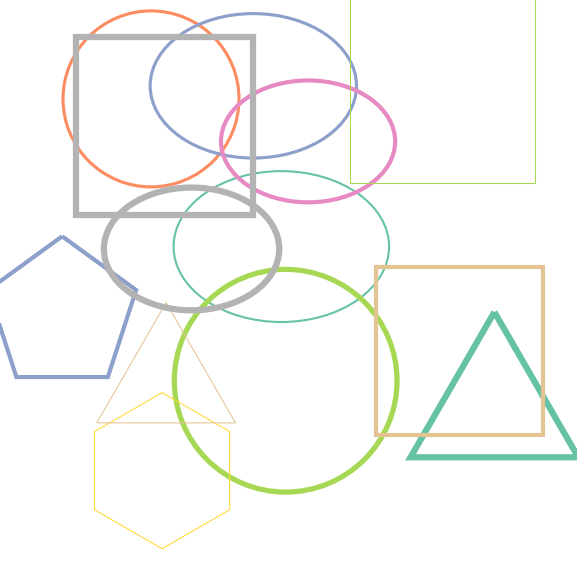[{"shape": "oval", "thickness": 1, "radius": 0.93, "center": [0.487, 0.572]}, {"shape": "triangle", "thickness": 3, "radius": 0.84, "center": [0.856, 0.291]}, {"shape": "circle", "thickness": 1.5, "radius": 0.76, "center": [0.261, 0.828]}, {"shape": "pentagon", "thickness": 2, "radius": 0.67, "center": [0.108, 0.455]}, {"shape": "oval", "thickness": 1.5, "radius": 0.89, "center": [0.439, 0.851]}, {"shape": "oval", "thickness": 2, "radius": 0.75, "center": [0.533, 0.754]}, {"shape": "circle", "thickness": 2.5, "radius": 0.96, "center": [0.495, 0.34]}, {"shape": "square", "thickness": 0.5, "radius": 0.8, "center": [0.766, 0.843]}, {"shape": "hexagon", "thickness": 0.5, "radius": 0.68, "center": [0.281, 0.184]}, {"shape": "square", "thickness": 2, "radius": 0.73, "center": [0.796, 0.391]}, {"shape": "triangle", "thickness": 0.5, "radius": 0.69, "center": [0.288, 0.336]}, {"shape": "square", "thickness": 3, "radius": 0.77, "center": [0.285, 0.781]}, {"shape": "oval", "thickness": 3, "radius": 0.76, "center": [0.332, 0.568]}]